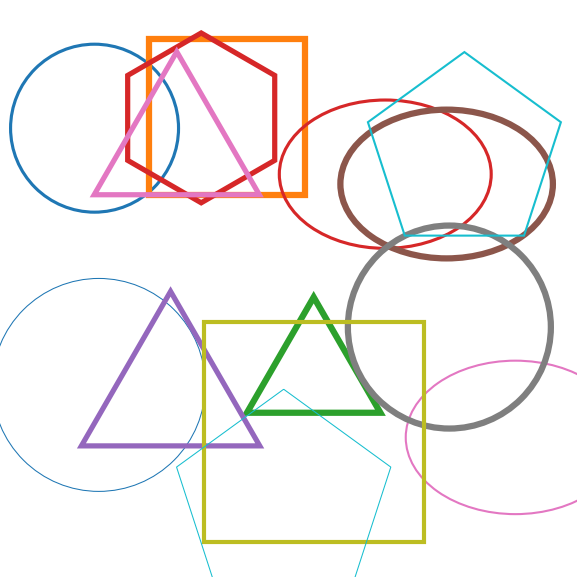[{"shape": "circle", "thickness": 0.5, "radius": 0.92, "center": [0.171, 0.333]}, {"shape": "circle", "thickness": 1.5, "radius": 0.73, "center": [0.164, 0.777]}, {"shape": "square", "thickness": 3, "radius": 0.68, "center": [0.393, 0.796]}, {"shape": "triangle", "thickness": 3, "radius": 0.67, "center": [0.543, 0.351]}, {"shape": "oval", "thickness": 1.5, "radius": 0.92, "center": [0.667, 0.698]}, {"shape": "hexagon", "thickness": 2.5, "radius": 0.74, "center": [0.348, 0.795]}, {"shape": "triangle", "thickness": 2.5, "radius": 0.89, "center": [0.295, 0.316]}, {"shape": "oval", "thickness": 3, "radius": 0.92, "center": [0.773, 0.68]}, {"shape": "triangle", "thickness": 2.5, "radius": 0.83, "center": [0.306, 0.744]}, {"shape": "oval", "thickness": 1, "radius": 0.95, "center": [0.892, 0.242]}, {"shape": "circle", "thickness": 3, "radius": 0.88, "center": [0.778, 0.433]}, {"shape": "square", "thickness": 2, "radius": 0.95, "center": [0.543, 0.251]}, {"shape": "pentagon", "thickness": 1, "radius": 0.88, "center": [0.804, 0.733]}, {"shape": "pentagon", "thickness": 0.5, "radius": 0.98, "center": [0.491, 0.13]}]